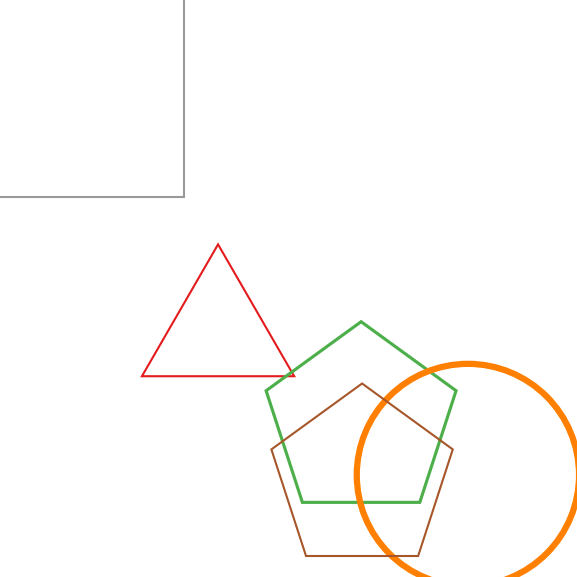[{"shape": "triangle", "thickness": 1, "radius": 0.76, "center": [0.378, 0.424]}, {"shape": "pentagon", "thickness": 1.5, "radius": 0.86, "center": [0.625, 0.269]}, {"shape": "circle", "thickness": 3, "radius": 0.96, "center": [0.81, 0.177]}, {"shape": "pentagon", "thickness": 1, "radius": 0.83, "center": [0.627, 0.17]}, {"shape": "square", "thickness": 1, "radius": 0.98, "center": [0.122, 0.855]}]